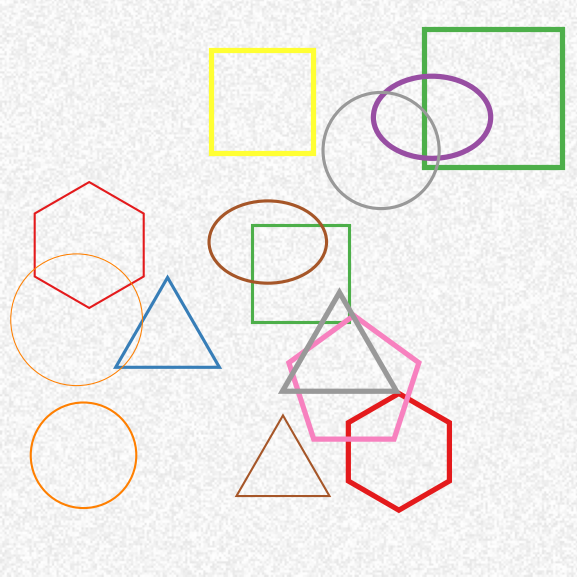[{"shape": "hexagon", "thickness": 2.5, "radius": 0.51, "center": [0.691, 0.217]}, {"shape": "hexagon", "thickness": 1, "radius": 0.54, "center": [0.154, 0.575]}, {"shape": "triangle", "thickness": 1.5, "radius": 0.52, "center": [0.29, 0.415]}, {"shape": "square", "thickness": 1.5, "radius": 0.42, "center": [0.52, 0.525]}, {"shape": "square", "thickness": 2.5, "radius": 0.6, "center": [0.853, 0.829]}, {"shape": "oval", "thickness": 2.5, "radius": 0.51, "center": [0.748, 0.796]}, {"shape": "circle", "thickness": 0.5, "radius": 0.57, "center": [0.133, 0.445]}, {"shape": "circle", "thickness": 1, "radius": 0.46, "center": [0.145, 0.211]}, {"shape": "square", "thickness": 2.5, "radius": 0.44, "center": [0.453, 0.824]}, {"shape": "triangle", "thickness": 1, "radius": 0.47, "center": [0.49, 0.187]}, {"shape": "oval", "thickness": 1.5, "radius": 0.51, "center": [0.464, 0.58]}, {"shape": "pentagon", "thickness": 2.5, "radius": 0.59, "center": [0.613, 0.334]}, {"shape": "triangle", "thickness": 2.5, "radius": 0.57, "center": [0.588, 0.379]}, {"shape": "circle", "thickness": 1.5, "radius": 0.5, "center": [0.66, 0.739]}]